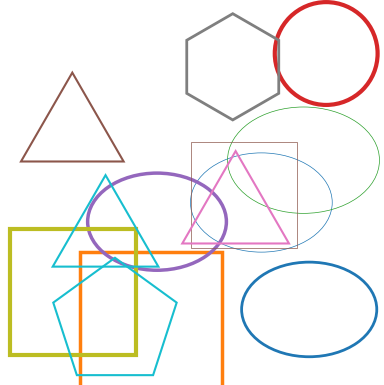[{"shape": "oval", "thickness": 2, "radius": 0.88, "center": [0.803, 0.196]}, {"shape": "oval", "thickness": 0.5, "radius": 0.92, "center": [0.679, 0.474]}, {"shape": "square", "thickness": 2.5, "radius": 0.92, "center": [0.391, 0.16]}, {"shape": "oval", "thickness": 0.5, "radius": 0.99, "center": [0.788, 0.584]}, {"shape": "circle", "thickness": 3, "radius": 0.67, "center": [0.847, 0.861]}, {"shape": "oval", "thickness": 2.5, "radius": 0.9, "center": [0.408, 0.424]}, {"shape": "square", "thickness": 0.5, "radius": 0.69, "center": [0.633, 0.493]}, {"shape": "triangle", "thickness": 1.5, "radius": 0.77, "center": [0.188, 0.657]}, {"shape": "triangle", "thickness": 1.5, "radius": 0.8, "center": [0.612, 0.448]}, {"shape": "hexagon", "thickness": 2, "radius": 0.69, "center": [0.605, 0.826]}, {"shape": "square", "thickness": 3, "radius": 0.82, "center": [0.19, 0.242]}, {"shape": "pentagon", "thickness": 1.5, "radius": 0.84, "center": [0.299, 0.162]}, {"shape": "triangle", "thickness": 1.5, "radius": 0.79, "center": [0.274, 0.387]}]